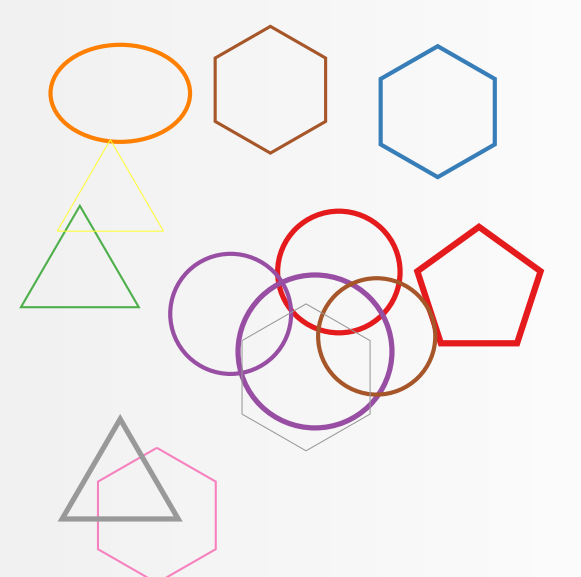[{"shape": "circle", "thickness": 2.5, "radius": 0.53, "center": [0.583, 0.528]}, {"shape": "pentagon", "thickness": 3, "radius": 0.56, "center": [0.824, 0.495]}, {"shape": "hexagon", "thickness": 2, "radius": 0.57, "center": [0.753, 0.806]}, {"shape": "triangle", "thickness": 1, "radius": 0.59, "center": [0.137, 0.526]}, {"shape": "circle", "thickness": 2, "radius": 0.52, "center": [0.397, 0.456]}, {"shape": "circle", "thickness": 2.5, "radius": 0.66, "center": [0.542, 0.391]}, {"shape": "oval", "thickness": 2, "radius": 0.6, "center": [0.207, 0.838]}, {"shape": "triangle", "thickness": 0.5, "radius": 0.53, "center": [0.19, 0.652]}, {"shape": "hexagon", "thickness": 1.5, "radius": 0.55, "center": [0.465, 0.844]}, {"shape": "circle", "thickness": 2, "radius": 0.5, "center": [0.648, 0.417]}, {"shape": "hexagon", "thickness": 1, "radius": 0.58, "center": [0.27, 0.107]}, {"shape": "hexagon", "thickness": 0.5, "radius": 0.64, "center": [0.527, 0.346]}, {"shape": "triangle", "thickness": 2.5, "radius": 0.58, "center": [0.207, 0.158]}]